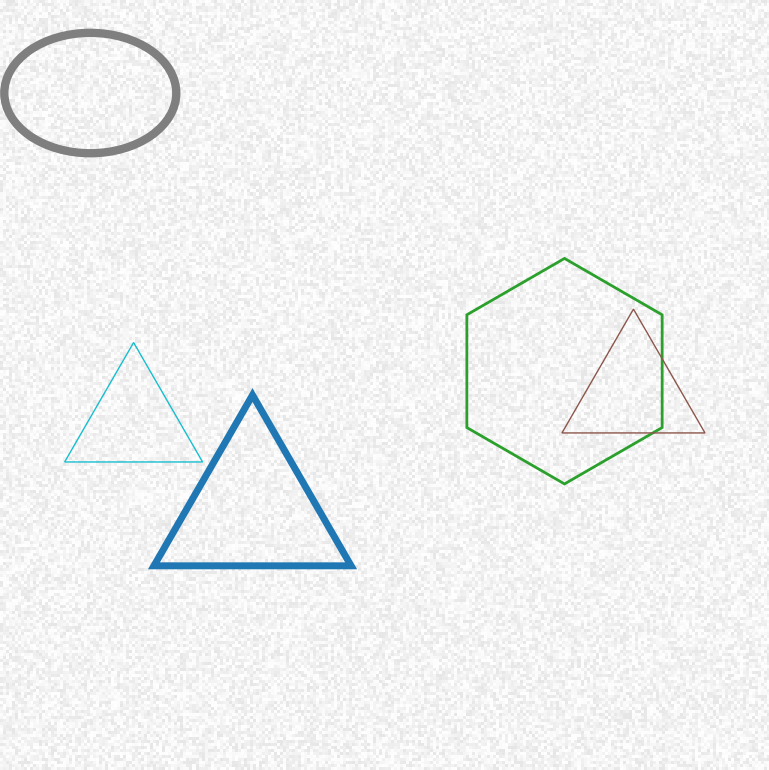[{"shape": "triangle", "thickness": 2.5, "radius": 0.74, "center": [0.328, 0.339]}, {"shape": "hexagon", "thickness": 1, "radius": 0.73, "center": [0.733, 0.518]}, {"shape": "triangle", "thickness": 0.5, "radius": 0.54, "center": [0.823, 0.491]}, {"shape": "oval", "thickness": 3, "radius": 0.56, "center": [0.117, 0.879]}, {"shape": "triangle", "thickness": 0.5, "radius": 0.52, "center": [0.174, 0.452]}]